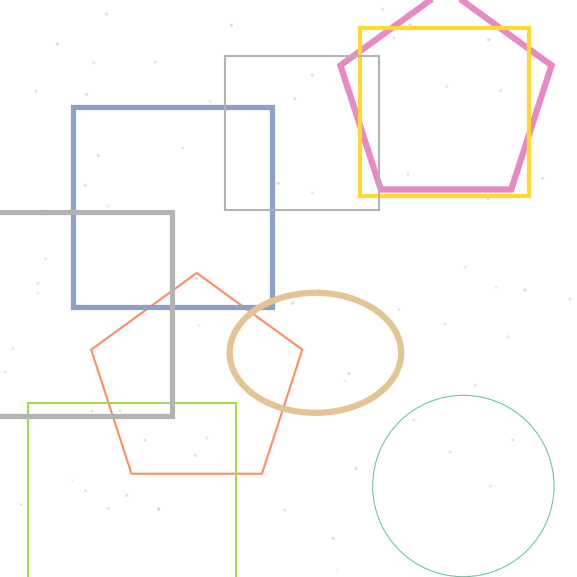[{"shape": "circle", "thickness": 0.5, "radius": 0.79, "center": [0.802, 0.158]}, {"shape": "pentagon", "thickness": 1, "radius": 0.96, "center": [0.341, 0.334]}, {"shape": "square", "thickness": 2.5, "radius": 0.86, "center": [0.298, 0.641]}, {"shape": "pentagon", "thickness": 3, "radius": 0.96, "center": [0.772, 0.827]}, {"shape": "square", "thickness": 1, "radius": 0.9, "center": [0.229, 0.122]}, {"shape": "square", "thickness": 2, "radius": 0.73, "center": [0.769, 0.805]}, {"shape": "oval", "thickness": 3, "radius": 0.74, "center": [0.546, 0.388]}, {"shape": "square", "thickness": 1, "radius": 0.67, "center": [0.523, 0.769]}, {"shape": "square", "thickness": 2.5, "radius": 0.88, "center": [0.121, 0.455]}]